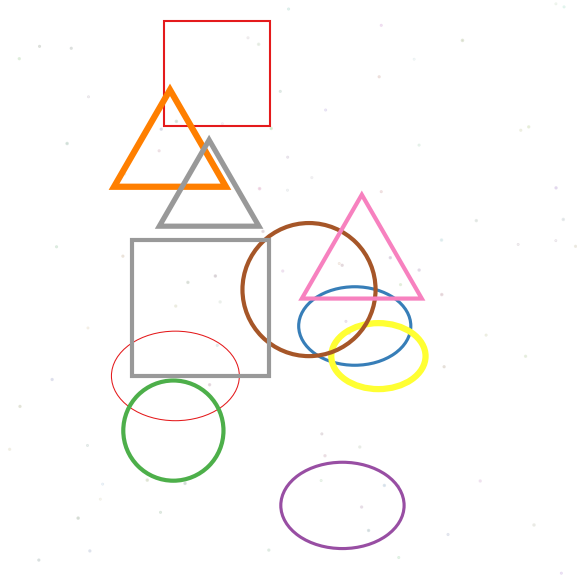[{"shape": "oval", "thickness": 0.5, "radius": 0.55, "center": [0.304, 0.348]}, {"shape": "square", "thickness": 1, "radius": 0.46, "center": [0.375, 0.872]}, {"shape": "oval", "thickness": 1.5, "radius": 0.49, "center": [0.614, 0.435]}, {"shape": "circle", "thickness": 2, "radius": 0.43, "center": [0.3, 0.253]}, {"shape": "oval", "thickness": 1.5, "radius": 0.53, "center": [0.593, 0.124]}, {"shape": "triangle", "thickness": 3, "radius": 0.56, "center": [0.294, 0.732]}, {"shape": "oval", "thickness": 3, "radius": 0.41, "center": [0.655, 0.382]}, {"shape": "circle", "thickness": 2, "radius": 0.58, "center": [0.535, 0.498]}, {"shape": "triangle", "thickness": 2, "radius": 0.6, "center": [0.626, 0.542]}, {"shape": "square", "thickness": 2, "radius": 0.59, "center": [0.347, 0.465]}, {"shape": "triangle", "thickness": 2.5, "radius": 0.5, "center": [0.362, 0.657]}]